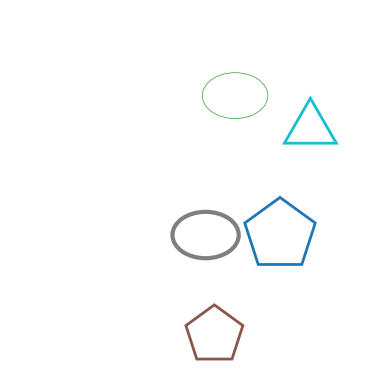[{"shape": "pentagon", "thickness": 2, "radius": 0.48, "center": [0.727, 0.391]}, {"shape": "oval", "thickness": 0.5, "radius": 0.43, "center": [0.611, 0.752]}, {"shape": "pentagon", "thickness": 2, "radius": 0.39, "center": [0.557, 0.13]}, {"shape": "oval", "thickness": 3, "radius": 0.43, "center": [0.534, 0.39]}, {"shape": "triangle", "thickness": 2, "radius": 0.39, "center": [0.806, 0.667]}]